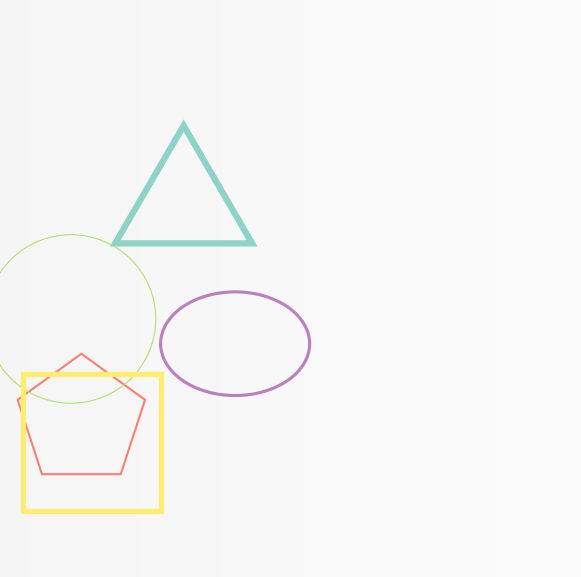[{"shape": "triangle", "thickness": 3, "radius": 0.68, "center": [0.316, 0.646]}, {"shape": "pentagon", "thickness": 1, "radius": 0.58, "center": [0.14, 0.271]}, {"shape": "circle", "thickness": 0.5, "radius": 0.73, "center": [0.122, 0.447]}, {"shape": "oval", "thickness": 1.5, "radius": 0.64, "center": [0.405, 0.404]}, {"shape": "square", "thickness": 2.5, "radius": 0.59, "center": [0.158, 0.233]}]